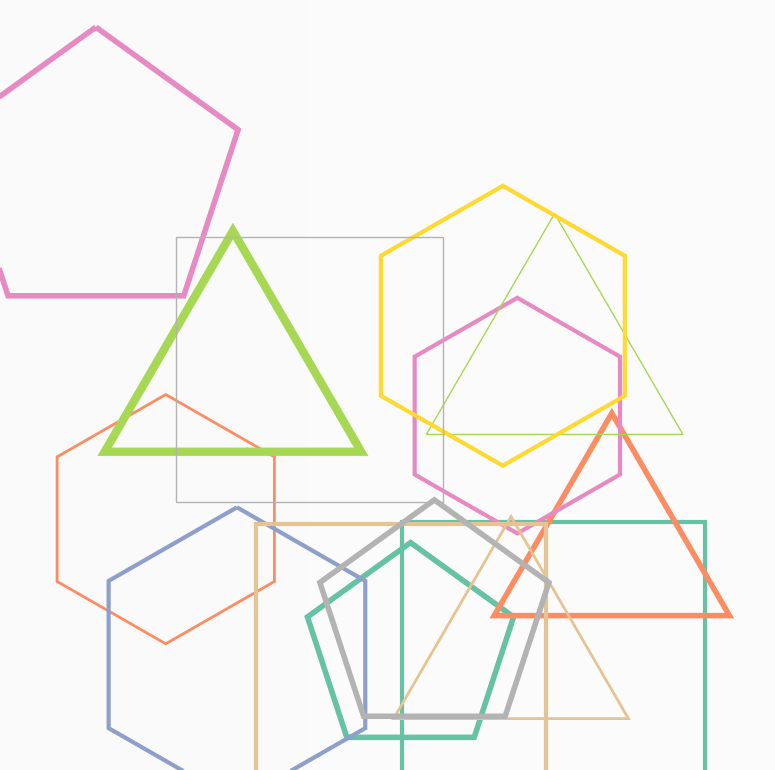[{"shape": "pentagon", "thickness": 2, "radius": 0.7, "center": [0.53, 0.156]}, {"shape": "square", "thickness": 1.5, "radius": 0.98, "center": [0.714, 0.127]}, {"shape": "triangle", "thickness": 2, "radius": 0.88, "center": [0.789, 0.288]}, {"shape": "hexagon", "thickness": 1, "radius": 0.81, "center": [0.214, 0.326]}, {"shape": "hexagon", "thickness": 1.5, "radius": 0.96, "center": [0.306, 0.15]}, {"shape": "hexagon", "thickness": 1.5, "radius": 0.76, "center": [0.668, 0.46]}, {"shape": "pentagon", "thickness": 2, "radius": 0.96, "center": [0.124, 0.772]}, {"shape": "triangle", "thickness": 3, "radius": 0.96, "center": [0.301, 0.509]}, {"shape": "triangle", "thickness": 0.5, "radius": 0.96, "center": [0.716, 0.531]}, {"shape": "hexagon", "thickness": 1.5, "radius": 0.91, "center": [0.649, 0.577]}, {"shape": "triangle", "thickness": 1, "radius": 0.87, "center": [0.659, 0.154]}, {"shape": "square", "thickness": 1.5, "radius": 0.93, "center": [0.518, 0.133]}, {"shape": "square", "thickness": 0.5, "radius": 0.86, "center": [0.4, 0.52]}, {"shape": "pentagon", "thickness": 2, "radius": 0.78, "center": [0.561, 0.195]}]